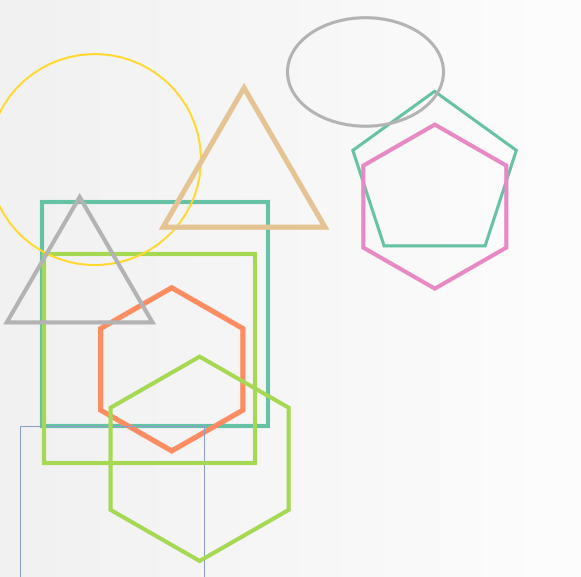[{"shape": "pentagon", "thickness": 1.5, "radius": 0.74, "center": [0.748, 0.693]}, {"shape": "square", "thickness": 2, "radius": 0.97, "center": [0.267, 0.456]}, {"shape": "hexagon", "thickness": 2.5, "radius": 0.71, "center": [0.295, 0.36]}, {"shape": "square", "thickness": 0.5, "radius": 0.79, "center": [0.193, 0.103]}, {"shape": "hexagon", "thickness": 2, "radius": 0.71, "center": [0.748, 0.641]}, {"shape": "square", "thickness": 2, "radius": 0.9, "center": [0.257, 0.379]}, {"shape": "hexagon", "thickness": 2, "radius": 0.88, "center": [0.343, 0.205]}, {"shape": "circle", "thickness": 1, "radius": 0.91, "center": [0.163, 0.723]}, {"shape": "triangle", "thickness": 2.5, "radius": 0.8, "center": [0.42, 0.686]}, {"shape": "oval", "thickness": 1.5, "radius": 0.67, "center": [0.629, 0.875]}, {"shape": "triangle", "thickness": 2, "radius": 0.72, "center": [0.137, 0.513]}]